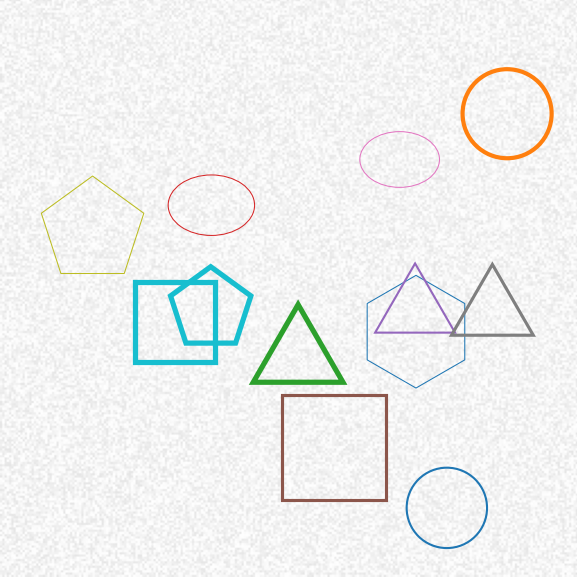[{"shape": "hexagon", "thickness": 0.5, "radius": 0.49, "center": [0.72, 0.425]}, {"shape": "circle", "thickness": 1, "radius": 0.35, "center": [0.774, 0.12]}, {"shape": "circle", "thickness": 2, "radius": 0.39, "center": [0.878, 0.802]}, {"shape": "triangle", "thickness": 2.5, "radius": 0.45, "center": [0.516, 0.382]}, {"shape": "oval", "thickness": 0.5, "radius": 0.37, "center": [0.366, 0.644]}, {"shape": "triangle", "thickness": 1, "radius": 0.4, "center": [0.719, 0.463]}, {"shape": "square", "thickness": 1.5, "radius": 0.45, "center": [0.578, 0.225]}, {"shape": "oval", "thickness": 0.5, "radius": 0.34, "center": [0.692, 0.723]}, {"shape": "triangle", "thickness": 1.5, "radius": 0.41, "center": [0.853, 0.46]}, {"shape": "pentagon", "thickness": 0.5, "radius": 0.47, "center": [0.16, 0.601]}, {"shape": "pentagon", "thickness": 2.5, "radius": 0.37, "center": [0.365, 0.464]}, {"shape": "square", "thickness": 2.5, "radius": 0.35, "center": [0.304, 0.442]}]